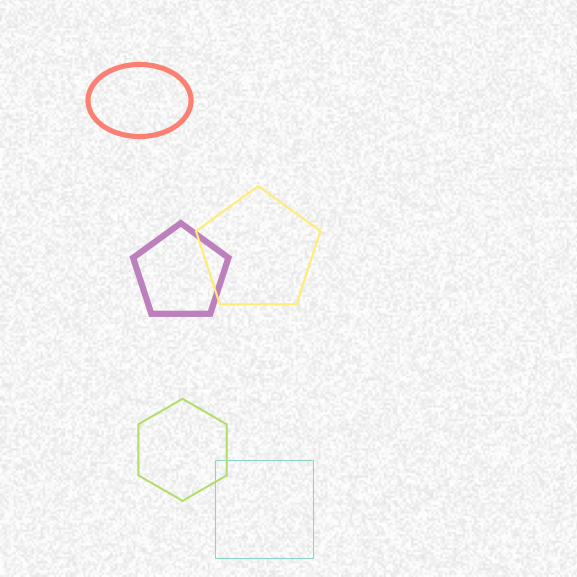[{"shape": "square", "thickness": 0.5, "radius": 0.42, "center": [0.457, 0.118]}, {"shape": "oval", "thickness": 2.5, "radius": 0.45, "center": [0.242, 0.825]}, {"shape": "hexagon", "thickness": 1, "radius": 0.44, "center": [0.316, 0.22]}, {"shape": "pentagon", "thickness": 3, "radius": 0.43, "center": [0.313, 0.526]}, {"shape": "pentagon", "thickness": 1, "radius": 0.57, "center": [0.447, 0.564]}]